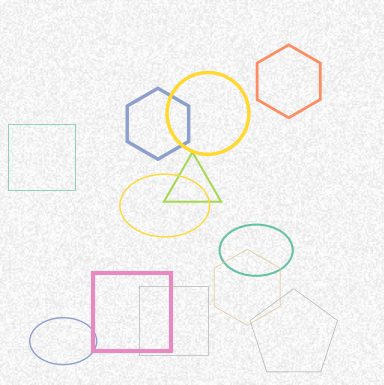[{"shape": "square", "thickness": 0.5, "radius": 0.43, "center": [0.108, 0.592]}, {"shape": "oval", "thickness": 1.5, "radius": 0.48, "center": [0.665, 0.35]}, {"shape": "hexagon", "thickness": 2, "radius": 0.47, "center": [0.75, 0.789]}, {"shape": "oval", "thickness": 1, "radius": 0.43, "center": [0.164, 0.114]}, {"shape": "hexagon", "thickness": 2.5, "radius": 0.46, "center": [0.41, 0.679]}, {"shape": "square", "thickness": 3, "radius": 0.5, "center": [0.343, 0.189]}, {"shape": "triangle", "thickness": 1.5, "radius": 0.43, "center": [0.5, 0.519]}, {"shape": "oval", "thickness": 1, "radius": 0.58, "center": [0.428, 0.466]}, {"shape": "circle", "thickness": 2.5, "radius": 0.53, "center": [0.54, 0.705]}, {"shape": "hexagon", "thickness": 0.5, "radius": 0.49, "center": [0.642, 0.254]}, {"shape": "pentagon", "thickness": 0.5, "radius": 0.6, "center": [0.763, 0.131]}, {"shape": "square", "thickness": 0.5, "radius": 0.45, "center": [0.45, 0.167]}]